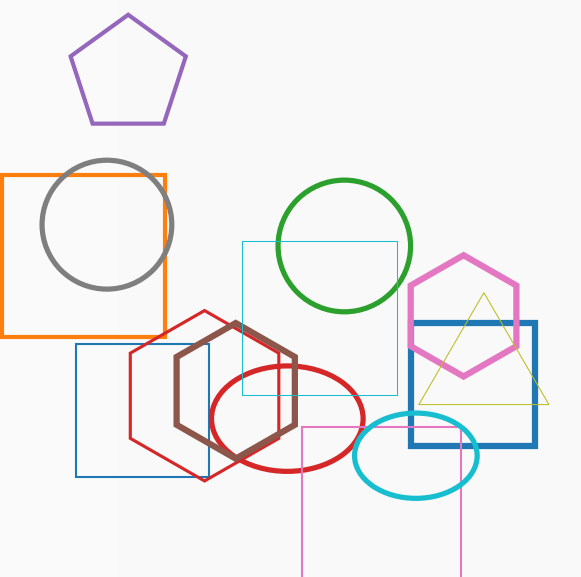[{"shape": "square", "thickness": 1, "radius": 0.57, "center": [0.245, 0.288]}, {"shape": "square", "thickness": 3, "radius": 0.53, "center": [0.814, 0.333]}, {"shape": "square", "thickness": 2, "radius": 0.7, "center": [0.144, 0.556]}, {"shape": "circle", "thickness": 2.5, "radius": 0.57, "center": [0.592, 0.573]}, {"shape": "oval", "thickness": 2.5, "radius": 0.65, "center": [0.494, 0.274]}, {"shape": "hexagon", "thickness": 1.5, "radius": 0.74, "center": [0.352, 0.314]}, {"shape": "pentagon", "thickness": 2, "radius": 0.52, "center": [0.221, 0.869]}, {"shape": "hexagon", "thickness": 3, "radius": 0.59, "center": [0.406, 0.322]}, {"shape": "hexagon", "thickness": 3, "radius": 0.53, "center": [0.798, 0.452]}, {"shape": "square", "thickness": 1, "radius": 0.69, "center": [0.656, 0.122]}, {"shape": "circle", "thickness": 2.5, "radius": 0.56, "center": [0.184, 0.61]}, {"shape": "triangle", "thickness": 0.5, "radius": 0.65, "center": [0.832, 0.363]}, {"shape": "oval", "thickness": 2.5, "radius": 0.53, "center": [0.715, 0.21]}, {"shape": "square", "thickness": 0.5, "radius": 0.67, "center": [0.549, 0.448]}]